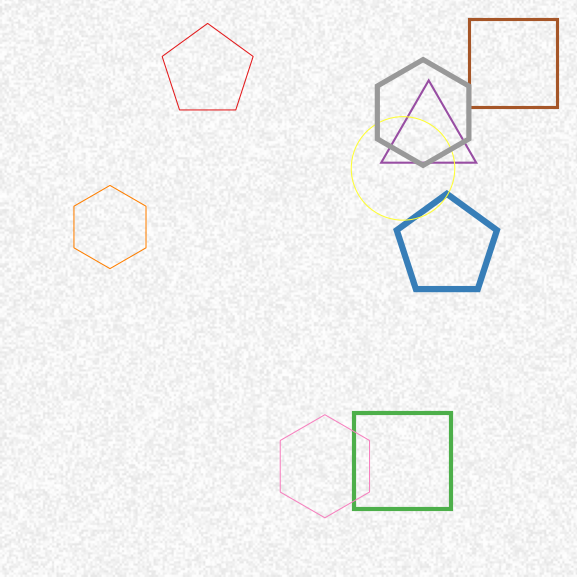[{"shape": "pentagon", "thickness": 0.5, "radius": 0.41, "center": [0.36, 0.876]}, {"shape": "pentagon", "thickness": 3, "radius": 0.46, "center": [0.774, 0.572]}, {"shape": "square", "thickness": 2, "radius": 0.42, "center": [0.697, 0.201]}, {"shape": "triangle", "thickness": 1, "radius": 0.47, "center": [0.742, 0.765]}, {"shape": "hexagon", "thickness": 0.5, "radius": 0.36, "center": [0.19, 0.606]}, {"shape": "circle", "thickness": 0.5, "radius": 0.45, "center": [0.698, 0.708]}, {"shape": "square", "thickness": 1.5, "radius": 0.38, "center": [0.888, 0.89]}, {"shape": "hexagon", "thickness": 0.5, "radius": 0.45, "center": [0.563, 0.192]}, {"shape": "hexagon", "thickness": 2.5, "radius": 0.46, "center": [0.733, 0.804]}]